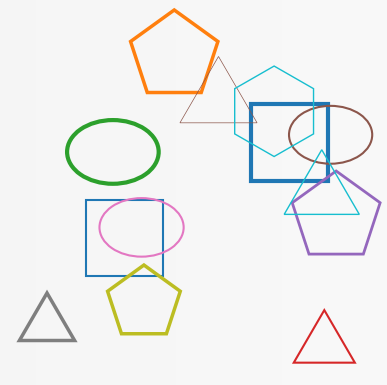[{"shape": "square", "thickness": 1.5, "radius": 0.5, "center": [0.321, 0.382]}, {"shape": "square", "thickness": 3, "radius": 0.5, "center": [0.747, 0.63]}, {"shape": "pentagon", "thickness": 2.5, "radius": 0.59, "center": [0.45, 0.856]}, {"shape": "oval", "thickness": 3, "radius": 0.59, "center": [0.291, 0.605]}, {"shape": "triangle", "thickness": 1.5, "radius": 0.46, "center": [0.837, 0.104]}, {"shape": "pentagon", "thickness": 2, "radius": 0.6, "center": [0.868, 0.437]}, {"shape": "triangle", "thickness": 0.5, "radius": 0.57, "center": [0.564, 0.738]}, {"shape": "oval", "thickness": 1.5, "radius": 0.54, "center": [0.853, 0.65]}, {"shape": "oval", "thickness": 1.5, "radius": 0.54, "center": [0.365, 0.409]}, {"shape": "triangle", "thickness": 2.5, "radius": 0.41, "center": [0.121, 0.157]}, {"shape": "pentagon", "thickness": 2.5, "radius": 0.49, "center": [0.371, 0.213]}, {"shape": "hexagon", "thickness": 1, "radius": 0.59, "center": [0.707, 0.711]}, {"shape": "triangle", "thickness": 1, "radius": 0.56, "center": [0.83, 0.499]}]